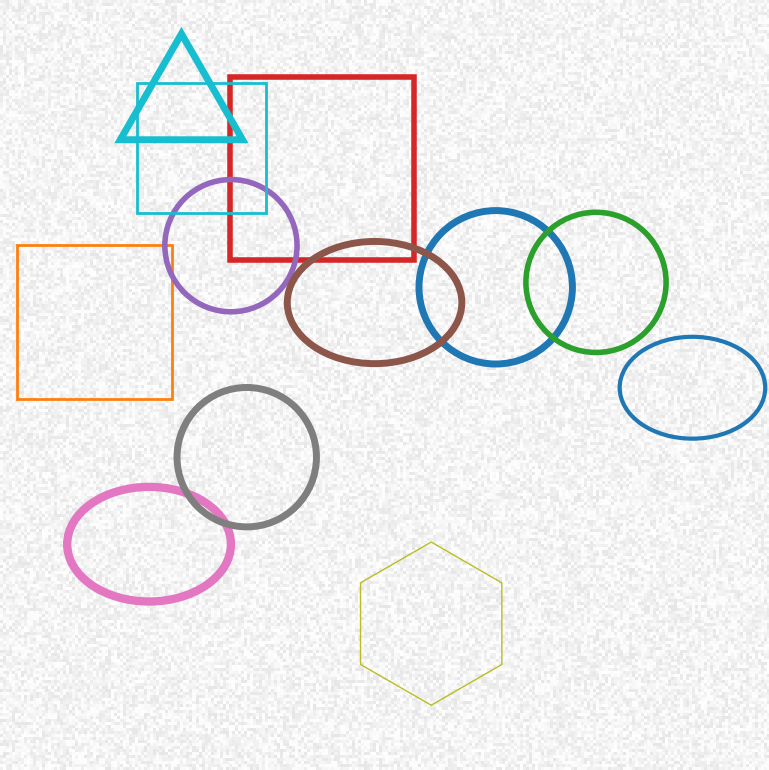[{"shape": "oval", "thickness": 1.5, "radius": 0.47, "center": [0.899, 0.496]}, {"shape": "circle", "thickness": 2.5, "radius": 0.5, "center": [0.644, 0.627]}, {"shape": "square", "thickness": 1, "radius": 0.5, "center": [0.123, 0.582]}, {"shape": "circle", "thickness": 2, "radius": 0.46, "center": [0.774, 0.633]}, {"shape": "square", "thickness": 2, "radius": 0.6, "center": [0.418, 0.781]}, {"shape": "circle", "thickness": 2, "radius": 0.43, "center": [0.3, 0.681]}, {"shape": "oval", "thickness": 2.5, "radius": 0.57, "center": [0.486, 0.607]}, {"shape": "oval", "thickness": 3, "radius": 0.53, "center": [0.194, 0.293]}, {"shape": "circle", "thickness": 2.5, "radius": 0.45, "center": [0.32, 0.406]}, {"shape": "hexagon", "thickness": 0.5, "radius": 0.53, "center": [0.56, 0.19]}, {"shape": "triangle", "thickness": 2.5, "radius": 0.46, "center": [0.236, 0.864]}, {"shape": "square", "thickness": 1, "radius": 0.42, "center": [0.262, 0.807]}]